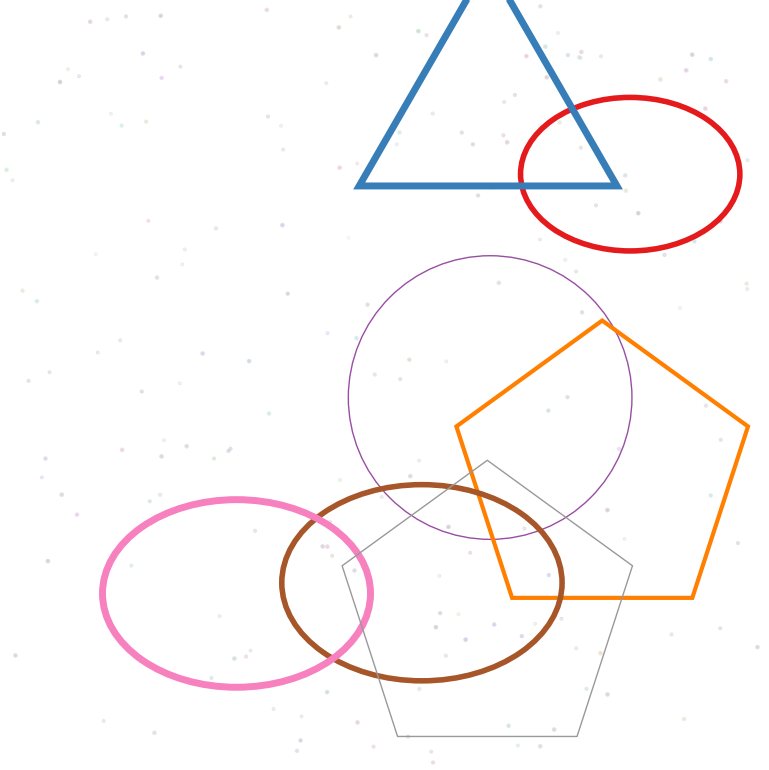[{"shape": "oval", "thickness": 2, "radius": 0.71, "center": [0.818, 0.774]}, {"shape": "triangle", "thickness": 2.5, "radius": 0.97, "center": [0.634, 0.855]}, {"shape": "circle", "thickness": 0.5, "radius": 0.92, "center": [0.637, 0.484]}, {"shape": "pentagon", "thickness": 1.5, "radius": 1.0, "center": [0.782, 0.385]}, {"shape": "oval", "thickness": 2, "radius": 0.91, "center": [0.548, 0.243]}, {"shape": "oval", "thickness": 2.5, "radius": 0.87, "center": [0.307, 0.229]}, {"shape": "pentagon", "thickness": 0.5, "radius": 0.99, "center": [0.633, 0.204]}]